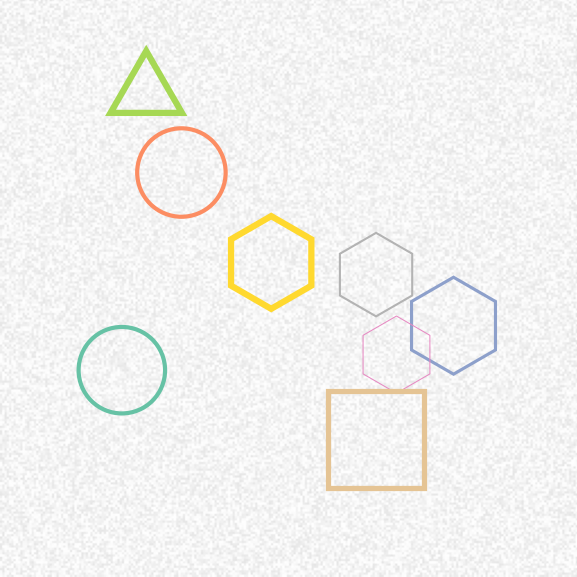[{"shape": "circle", "thickness": 2, "radius": 0.37, "center": [0.211, 0.358]}, {"shape": "circle", "thickness": 2, "radius": 0.38, "center": [0.314, 0.7]}, {"shape": "hexagon", "thickness": 1.5, "radius": 0.42, "center": [0.785, 0.435]}, {"shape": "hexagon", "thickness": 0.5, "radius": 0.33, "center": [0.687, 0.385]}, {"shape": "triangle", "thickness": 3, "radius": 0.36, "center": [0.253, 0.839]}, {"shape": "hexagon", "thickness": 3, "radius": 0.4, "center": [0.47, 0.545]}, {"shape": "square", "thickness": 2.5, "radius": 0.42, "center": [0.652, 0.238]}, {"shape": "hexagon", "thickness": 1, "radius": 0.36, "center": [0.651, 0.524]}]